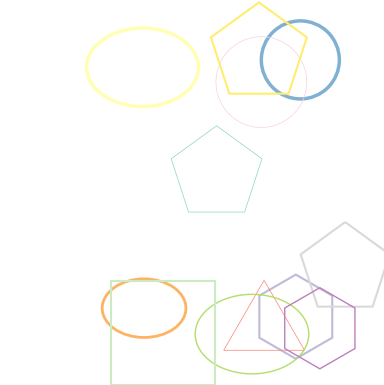[{"shape": "pentagon", "thickness": 0.5, "radius": 0.62, "center": [0.563, 0.549]}, {"shape": "oval", "thickness": 2.5, "radius": 0.73, "center": [0.37, 0.825]}, {"shape": "hexagon", "thickness": 1.5, "radius": 0.55, "center": [0.768, 0.177]}, {"shape": "triangle", "thickness": 0.5, "radius": 0.61, "center": [0.686, 0.151]}, {"shape": "circle", "thickness": 2.5, "radius": 0.51, "center": [0.78, 0.844]}, {"shape": "oval", "thickness": 2, "radius": 0.54, "center": [0.374, 0.2]}, {"shape": "oval", "thickness": 1, "radius": 0.74, "center": [0.655, 0.132]}, {"shape": "circle", "thickness": 0.5, "radius": 0.59, "center": [0.679, 0.787]}, {"shape": "pentagon", "thickness": 1.5, "radius": 0.61, "center": [0.897, 0.302]}, {"shape": "hexagon", "thickness": 1, "radius": 0.53, "center": [0.831, 0.147]}, {"shape": "square", "thickness": 1.5, "radius": 0.67, "center": [0.424, 0.135]}, {"shape": "pentagon", "thickness": 1.5, "radius": 0.65, "center": [0.673, 0.863]}]